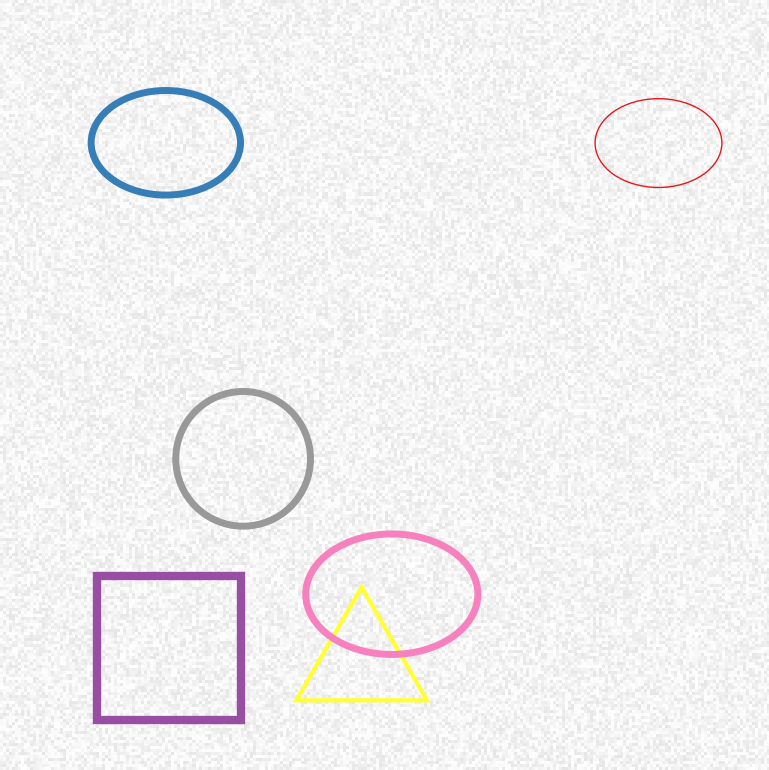[{"shape": "oval", "thickness": 0.5, "radius": 0.41, "center": [0.855, 0.814]}, {"shape": "oval", "thickness": 2.5, "radius": 0.48, "center": [0.215, 0.815]}, {"shape": "square", "thickness": 3, "radius": 0.47, "center": [0.219, 0.159]}, {"shape": "triangle", "thickness": 1.5, "radius": 0.49, "center": [0.47, 0.139]}, {"shape": "oval", "thickness": 2.5, "radius": 0.56, "center": [0.509, 0.228]}, {"shape": "circle", "thickness": 2.5, "radius": 0.44, "center": [0.316, 0.404]}]